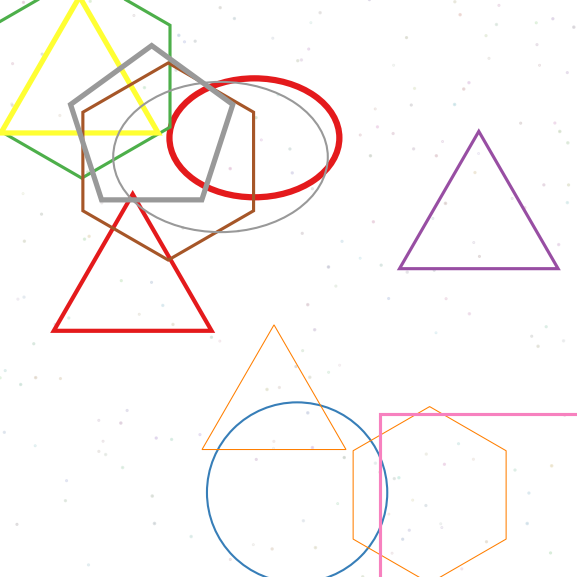[{"shape": "oval", "thickness": 3, "radius": 0.74, "center": [0.441, 0.76]}, {"shape": "triangle", "thickness": 2, "radius": 0.79, "center": [0.23, 0.505]}, {"shape": "circle", "thickness": 1, "radius": 0.78, "center": [0.514, 0.146]}, {"shape": "hexagon", "thickness": 1.5, "radius": 0.88, "center": [0.142, 0.867]}, {"shape": "triangle", "thickness": 1.5, "radius": 0.79, "center": [0.829, 0.613]}, {"shape": "hexagon", "thickness": 0.5, "radius": 0.76, "center": [0.744, 0.142]}, {"shape": "triangle", "thickness": 0.5, "radius": 0.72, "center": [0.474, 0.293]}, {"shape": "triangle", "thickness": 2.5, "radius": 0.79, "center": [0.138, 0.848]}, {"shape": "hexagon", "thickness": 1.5, "radius": 0.85, "center": [0.291, 0.72]}, {"shape": "square", "thickness": 1.5, "radius": 0.89, "center": [0.836, 0.104]}, {"shape": "pentagon", "thickness": 2.5, "radius": 0.74, "center": [0.263, 0.773]}, {"shape": "oval", "thickness": 1, "radius": 0.93, "center": [0.382, 0.727]}]